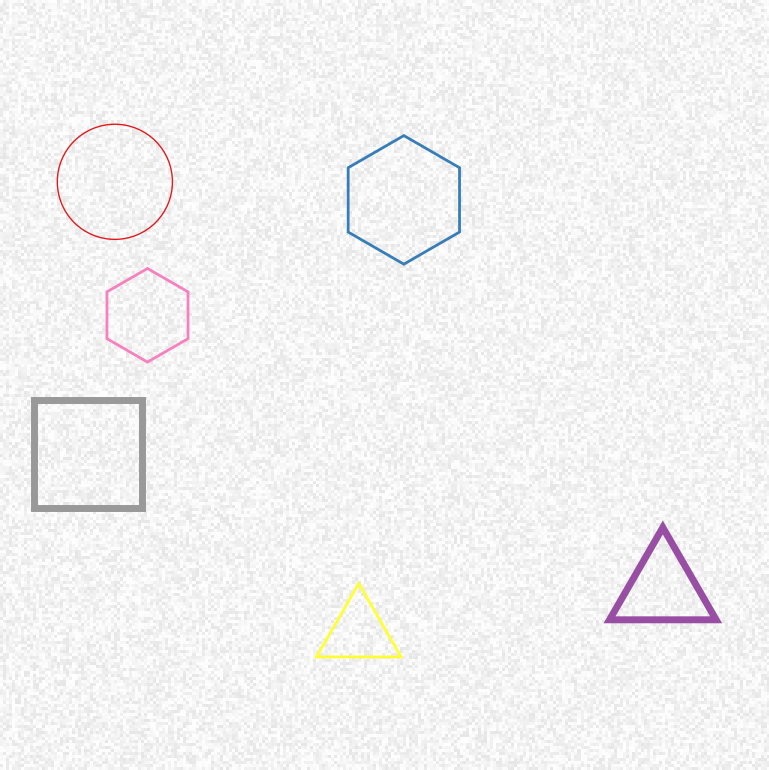[{"shape": "circle", "thickness": 0.5, "radius": 0.37, "center": [0.149, 0.764]}, {"shape": "hexagon", "thickness": 1, "radius": 0.42, "center": [0.524, 0.74]}, {"shape": "triangle", "thickness": 2.5, "radius": 0.4, "center": [0.861, 0.235]}, {"shape": "triangle", "thickness": 1, "radius": 0.32, "center": [0.466, 0.179]}, {"shape": "hexagon", "thickness": 1, "radius": 0.3, "center": [0.192, 0.591]}, {"shape": "square", "thickness": 2.5, "radius": 0.35, "center": [0.114, 0.41]}]